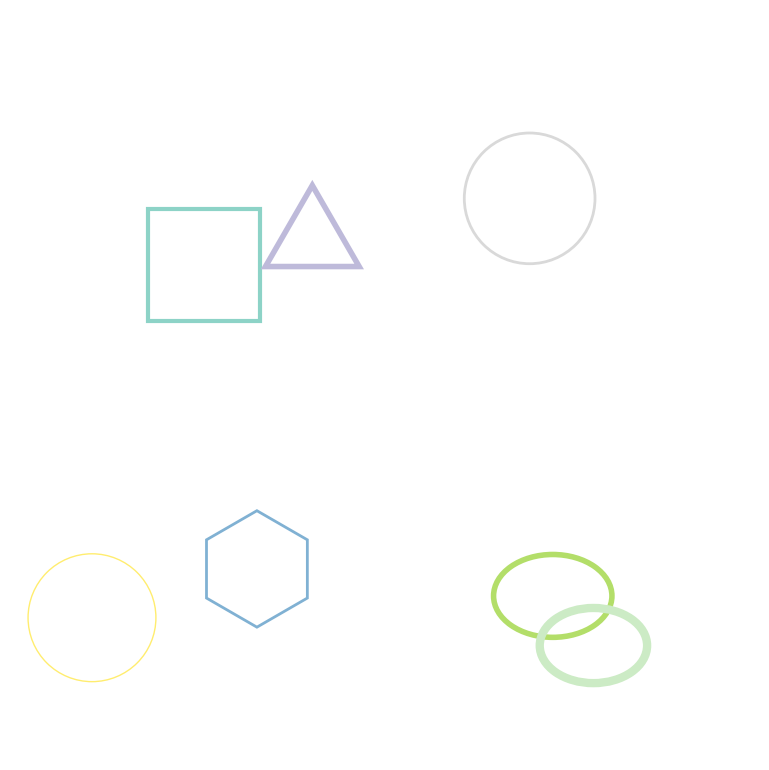[{"shape": "square", "thickness": 1.5, "radius": 0.36, "center": [0.265, 0.655]}, {"shape": "triangle", "thickness": 2, "radius": 0.35, "center": [0.406, 0.689]}, {"shape": "hexagon", "thickness": 1, "radius": 0.38, "center": [0.334, 0.261]}, {"shape": "oval", "thickness": 2, "radius": 0.38, "center": [0.718, 0.226]}, {"shape": "circle", "thickness": 1, "radius": 0.42, "center": [0.688, 0.742]}, {"shape": "oval", "thickness": 3, "radius": 0.35, "center": [0.771, 0.162]}, {"shape": "circle", "thickness": 0.5, "radius": 0.42, "center": [0.119, 0.198]}]